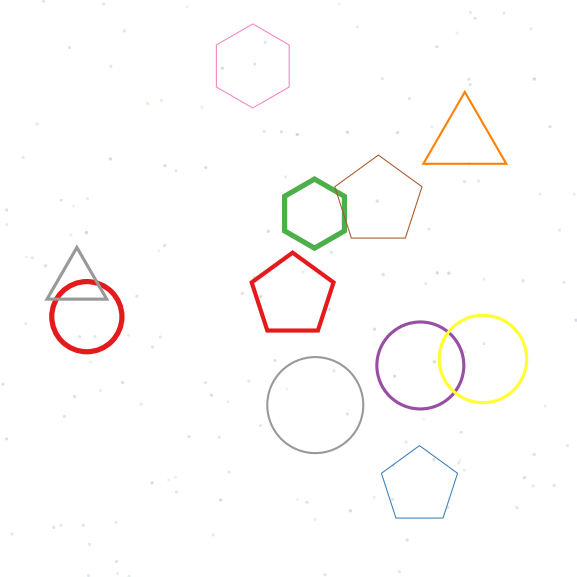[{"shape": "circle", "thickness": 2.5, "radius": 0.3, "center": [0.15, 0.451]}, {"shape": "pentagon", "thickness": 2, "radius": 0.37, "center": [0.507, 0.487]}, {"shape": "pentagon", "thickness": 0.5, "radius": 0.35, "center": [0.726, 0.158]}, {"shape": "hexagon", "thickness": 2.5, "radius": 0.3, "center": [0.545, 0.629]}, {"shape": "circle", "thickness": 1.5, "radius": 0.38, "center": [0.728, 0.366]}, {"shape": "triangle", "thickness": 1, "radius": 0.41, "center": [0.805, 0.757]}, {"shape": "circle", "thickness": 1.5, "radius": 0.38, "center": [0.836, 0.378]}, {"shape": "pentagon", "thickness": 0.5, "radius": 0.4, "center": [0.655, 0.651]}, {"shape": "hexagon", "thickness": 0.5, "radius": 0.36, "center": [0.438, 0.885]}, {"shape": "triangle", "thickness": 1.5, "radius": 0.3, "center": [0.133, 0.511]}, {"shape": "circle", "thickness": 1, "radius": 0.42, "center": [0.546, 0.298]}]